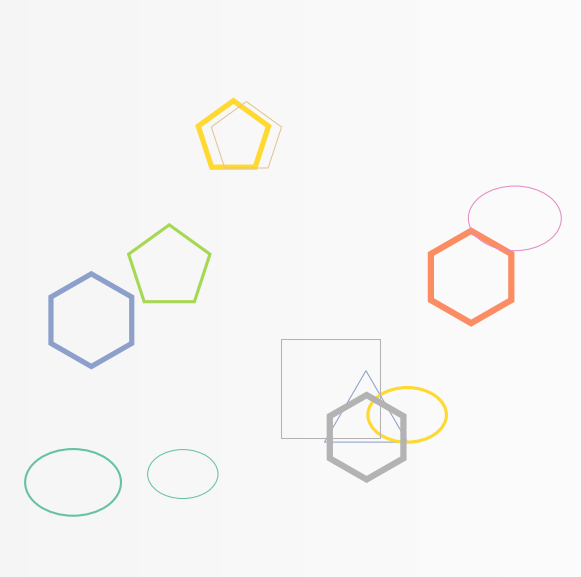[{"shape": "oval", "thickness": 0.5, "radius": 0.3, "center": [0.314, 0.178]}, {"shape": "oval", "thickness": 1, "radius": 0.41, "center": [0.126, 0.164]}, {"shape": "hexagon", "thickness": 3, "radius": 0.4, "center": [0.811, 0.519]}, {"shape": "triangle", "thickness": 0.5, "radius": 0.41, "center": [0.63, 0.275]}, {"shape": "hexagon", "thickness": 2.5, "radius": 0.4, "center": [0.157, 0.445]}, {"shape": "oval", "thickness": 0.5, "radius": 0.4, "center": [0.886, 0.621]}, {"shape": "pentagon", "thickness": 1.5, "radius": 0.37, "center": [0.291, 0.536]}, {"shape": "oval", "thickness": 1.5, "radius": 0.34, "center": [0.7, 0.281]}, {"shape": "pentagon", "thickness": 2.5, "radius": 0.32, "center": [0.402, 0.761]}, {"shape": "pentagon", "thickness": 0.5, "radius": 0.32, "center": [0.424, 0.76]}, {"shape": "hexagon", "thickness": 3, "radius": 0.37, "center": [0.631, 0.242]}, {"shape": "square", "thickness": 0.5, "radius": 0.43, "center": [0.569, 0.327]}]